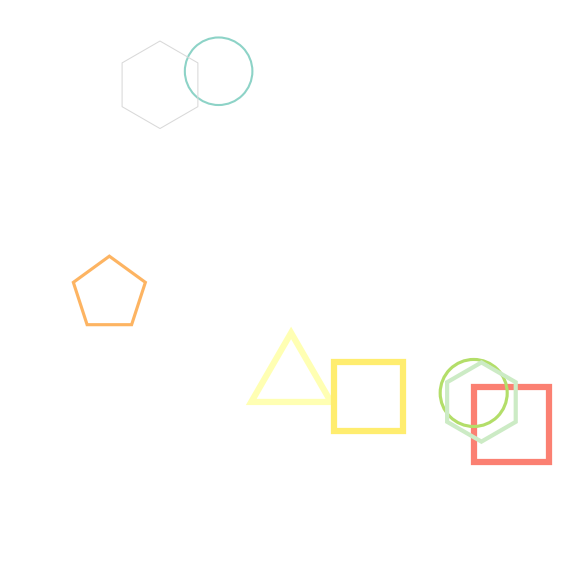[{"shape": "circle", "thickness": 1, "radius": 0.29, "center": [0.379, 0.876]}, {"shape": "triangle", "thickness": 3, "radius": 0.4, "center": [0.504, 0.343]}, {"shape": "square", "thickness": 3, "radius": 0.33, "center": [0.885, 0.264]}, {"shape": "pentagon", "thickness": 1.5, "radius": 0.33, "center": [0.189, 0.49]}, {"shape": "circle", "thickness": 1.5, "radius": 0.29, "center": [0.82, 0.319]}, {"shape": "hexagon", "thickness": 0.5, "radius": 0.38, "center": [0.277, 0.852]}, {"shape": "hexagon", "thickness": 2, "radius": 0.34, "center": [0.834, 0.303]}, {"shape": "square", "thickness": 3, "radius": 0.3, "center": [0.637, 0.312]}]